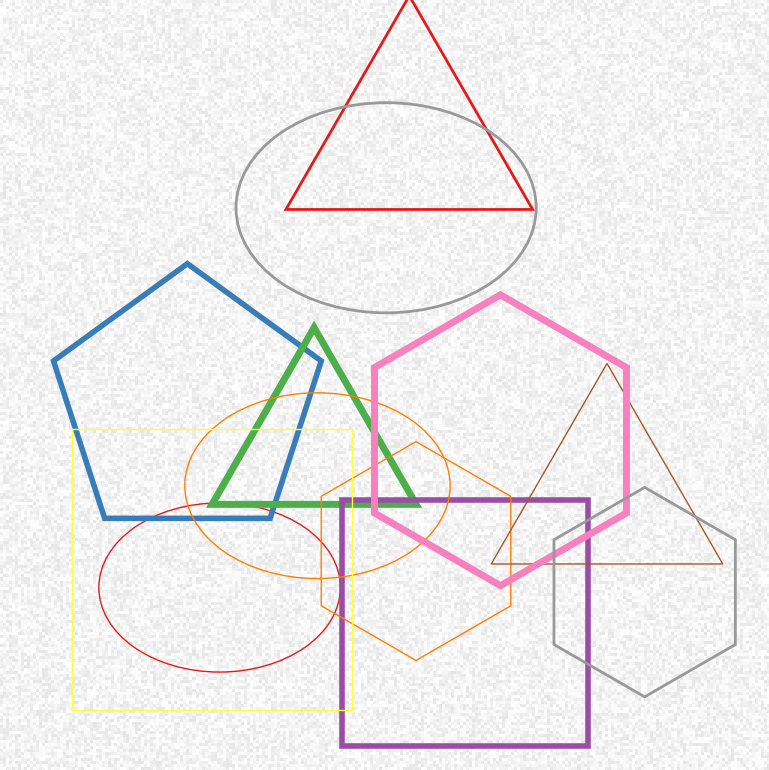[{"shape": "oval", "thickness": 0.5, "radius": 0.78, "center": [0.285, 0.237]}, {"shape": "triangle", "thickness": 1, "radius": 0.92, "center": [0.532, 0.82]}, {"shape": "pentagon", "thickness": 2, "radius": 0.91, "center": [0.243, 0.475]}, {"shape": "triangle", "thickness": 2.5, "radius": 0.77, "center": [0.408, 0.422]}, {"shape": "square", "thickness": 2, "radius": 0.8, "center": [0.604, 0.191]}, {"shape": "hexagon", "thickness": 0.5, "radius": 0.71, "center": [0.54, 0.284]}, {"shape": "oval", "thickness": 0.5, "radius": 0.86, "center": [0.412, 0.369]}, {"shape": "square", "thickness": 0.5, "radius": 0.91, "center": [0.275, 0.26]}, {"shape": "triangle", "thickness": 0.5, "radius": 0.87, "center": [0.788, 0.354]}, {"shape": "hexagon", "thickness": 2.5, "radius": 0.94, "center": [0.65, 0.428]}, {"shape": "hexagon", "thickness": 1, "radius": 0.68, "center": [0.837, 0.231]}, {"shape": "oval", "thickness": 1, "radius": 0.97, "center": [0.501, 0.73]}]